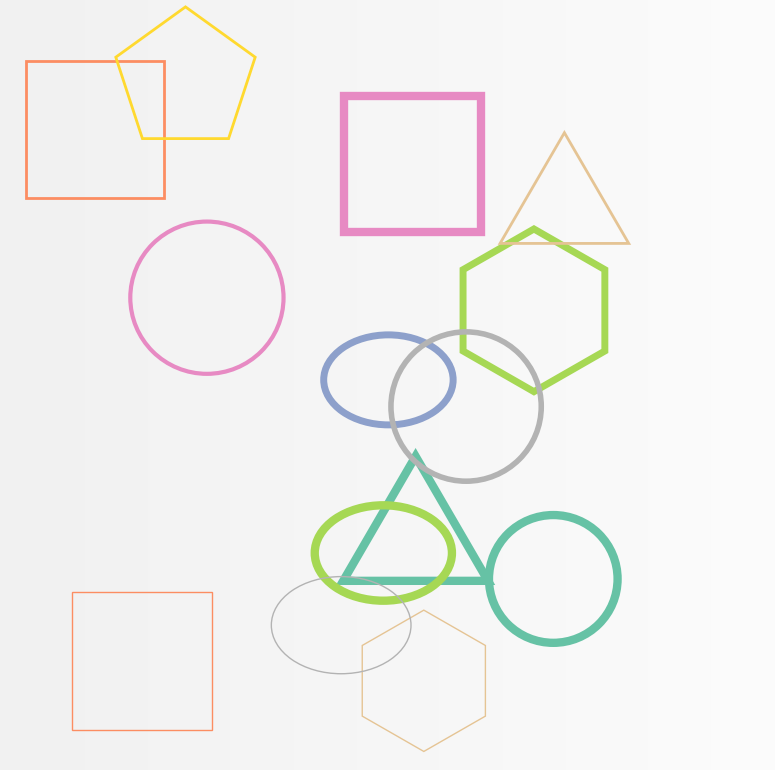[{"shape": "circle", "thickness": 3, "radius": 0.41, "center": [0.714, 0.248]}, {"shape": "triangle", "thickness": 3, "radius": 0.54, "center": [0.536, 0.3]}, {"shape": "square", "thickness": 1, "radius": 0.45, "center": [0.122, 0.832]}, {"shape": "square", "thickness": 0.5, "radius": 0.45, "center": [0.183, 0.142]}, {"shape": "oval", "thickness": 2.5, "radius": 0.42, "center": [0.501, 0.507]}, {"shape": "square", "thickness": 3, "radius": 0.44, "center": [0.532, 0.787]}, {"shape": "circle", "thickness": 1.5, "radius": 0.49, "center": [0.267, 0.613]}, {"shape": "oval", "thickness": 3, "radius": 0.44, "center": [0.495, 0.282]}, {"shape": "hexagon", "thickness": 2.5, "radius": 0.53, "center": [0.689, 0.597]}, {"shape": "pentagon", "thickness": 1, "radius": 0.47, "center": [0.239, 0.896]}, {"shape": "hexagon", "thickness": 0.5, "radius": 0.46, "center": [0.547, 0.116]}, {"shape": "triangle", "thickness": 1, "radius": 0.48, "center": [0.728, 0.732]}, {"shape": "circle", "thickness": 2, "radius": 0.48, "center": [0.601, 0.472]}, {"shape": "oval", "thickness": 0.5, "radius": 0.45, "center": [0.44, 0.188]}]